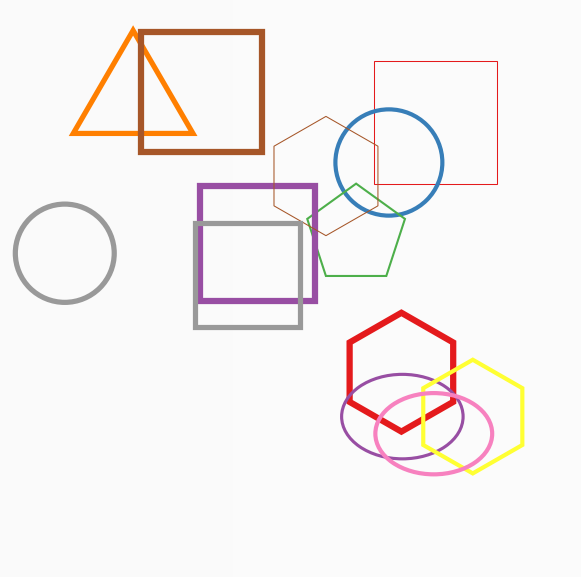[{"shape": "square", "thickness": 0.5, "radius": 0.53, "center": [0.749, 0.787]}, {"shape": "hexagon", "thickness": 3, "radius": 0.51, "center": [0.691, 0.355]}, {"shape": "circle", "thickness": 2, "radius": 0.46, "center": [0.669, 0.718]}, {"shape": "pentagon", "thickness": 1, "radius": 0.44, "center": [0.613, 0.593]}, {"shape": "square", "thickness": 3, "radius": 0.5, "center": [0.444, 0.578]}, {"shape": "oval", "thickness": 1.5, "radius": 0.52, "center": [0.692, 0.278]}, {"shape": "triangle", "thickness": 2.5, "radius": 0.59, "center": [0.229, 0.828]}, {"shape": "hexagon", "thickness": 2, "radius": 0.49, "center": [0.813, 0.278]}, {"shape": "square", "thickness": 3, "radius": 0.52, "center": [0.346, 0.84]}, {"shape": "hexagon", "thickness": 0.5, "radius": 0.52, "center": [0.561, 0.694]}, {"shape": "oval", "thickness": 2, "radius": 0.5, "center": [0.746, 0.248]}, {"shape": "circle", "thickness": 2.5, "radius": 0.43, "center": [0.111, 0.561]}, {"shape": "square", "thickness": 2.5, "radius": 0.45, "center": [0.426, 0.522]}]